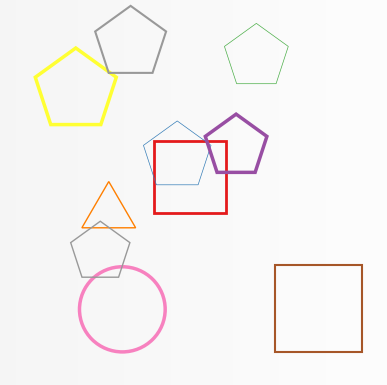[{"shape": "square", "thickness": 2, "radius": 0.46, "center": [0.49, 0.541]}, {"shape": "pentagon", "thickness": 0.5, "radius": 0.46, "center": [0.457, 0.594]}, {"shape": "pentagon", "thickness": 0.5, "radius": 0.43, "center": [0.662, 0.853]}, {"shape": "pentagon", "thickness": 2.5, "radius": 0.42, "center": [0.609, 0.62]}, {"shape": "triangle", "thickness": 1, "radius": 0.4, "center": [0.281, 0.448]}, {"shape": "pentagon", "thickness": 2.5, "radius": 0.55, "center": [0.196, 0.765]}, {"shape": "square", "thickness": 1.5, "radius": 0.57, "center": [0.822, 0.199]}, {"shape": "circle", "thickness": 2.5, "radius": 0.55, "center": [0.316, 0.197]}, {"shape": "pentagon", "thickness": 1, "radius": 0.4, "center": [0.259, 0.345]}, {"shape": "pentagon", "thickness": 1.5, "radius": 0.48, "center": [0.337, 0.889]}]